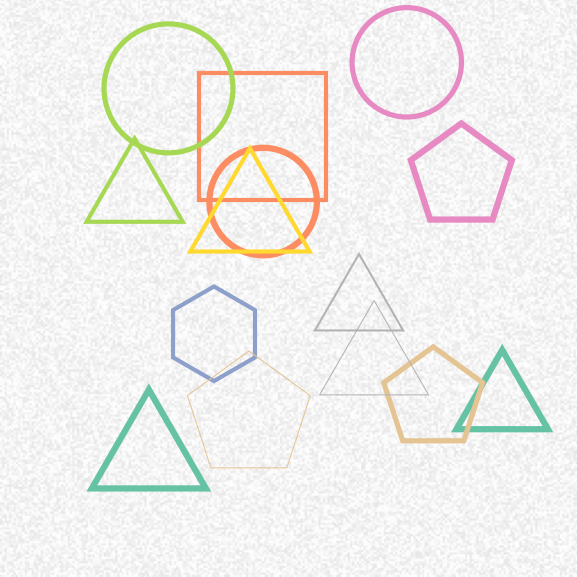[{"shape": "triangle", "thickness": 3, "radius": 0.57, "center": [0.258, 0.21]}, {"shape": "triangle", "thickness": 3, "radius": 0.46, "center": [0.87, 0.302]}, {"shape": "circle", "thickness": 3, "radius": 0.47, "center": [0.456, 0.65]}, {"shape": "square", "thickness": 2, "radius": 0.55, "center": [0.455, 0.762]}, {"shape": "hexagon", "thickness": 2, "radius": 0.41, "center": [0.371, 0.421]}, {"shape": "circle", "thickness": 2.5, "radius": 0.47, "center": [0.704, 0.891]}, {"shape": "pentagon", "thickness": 3, "radius": 0.46, "center": [0.799, 0.693]}, {"shape": "circle", "thickness": 2.5, "radius": 0.56, "center": [0.292, 0.846]}, {"shape": "triangle", "thickness": 2, "radius": 0.48, "center": [0.233, 0.663]}, {"shape": "triangle", "thickness": 2, "radius": 0.6, "center": [0.433, 0.623]}, {"shape": "pentagon", "thickness": 2.5, "radius": 0.45, "center": [0.75, 0.309]}, {"shape": "pentagon", "thickness": 0.5, "radius": 0.56, "center": [0.431, 0.279]}, {"shape": "triangle", "thickness": 1, "radius": 0.44, "center": [0.622, 0.471]}, {"shape": "triangle", "thickness": 0.5, "radius": 0.54, "center": [0.648, 0.37]}]